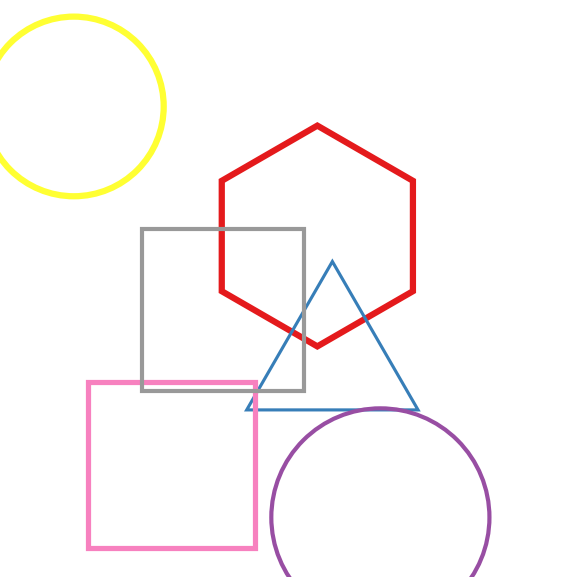[{"shape": "hexagon", "thickness": 3, "radius": 0.96, "center": [0.55, 0.59]}, {"shape": "triangle", "thickness": 1.5, "radius": 0.86, "center": [0.576, 0.375]}, {"shape": "circle", "thickness": 2, "radius": 0.94, "center": [0.659, 0.103]}, {"shape": "circle", "thickness": 3, "radius": 0.78, "center": [0.128, 0.815]}, {"shape": "square", "thickness": 2.5, "radius": 0.72, "center": [0.297, 0.193]}, {"shape": "square", "thickness": 2, "radius": 0.7, "center": [0.386, 0.462]}]